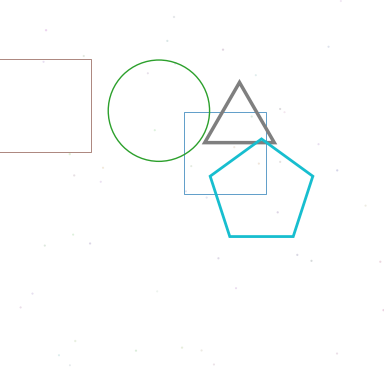[{"shape": "square", "thickness": 0.5, "radius": 0.53, "center": [0.584, 0.602]}, {"shape": "circle", "thickness": 1, "radius": 0.66, "center": [0.413, 0.712]}, {"shape": "square", "thickness": 0.5, "radius": 0.6, "center": [0.117, 0.727]}, {"shape": "triangle", "thickness": 2.5, "radius": 0.52, "center": [0.622, 0.682]}, {"shape": "pentagon", "thickness": 2, "radius": 0.7, "center": [0.679, 0.499]}]